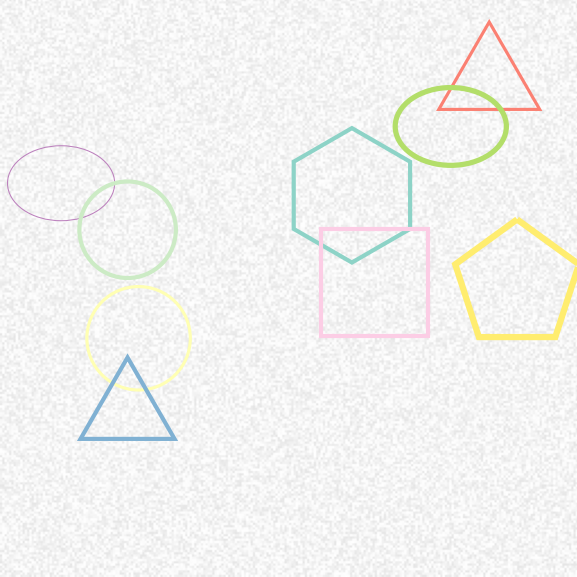[{"shape": "hexagon", "thickness": 2, "radius": 0.58, "center": [0.609, 0.661]}, {"shape": "circle", "thickness": 1.5, "radius": 0.45, "center": [0.24, 0.413]}, {"shape": "triangle", "thickness": 1.5, "radius": 0.5, "center": [0.847, 0.86]}, {"shape": "triangle", "thickness": 2, "radius": 0.47, "center": [0.221, 0.286]}, {"shape": "oval", "thickness": 2.5, "radius": 0.48, "center": [0.781, 0.78]}, {"shape": "square", "thickness": 2, "radius": 0.46, "center": [0.649, 0.51]}, {"shape": "oval", "thickness": 0.5, "radius": 0.46, "center": [0.106, 0.682]}, {"shape": "circle", "thickness": 2, "radius": 0.42, "center": [0.221, 0.601]}, {"shape": "pentagon", "thickness": 3, "radius": 0.56, "center": [0.895, 0.507]}]